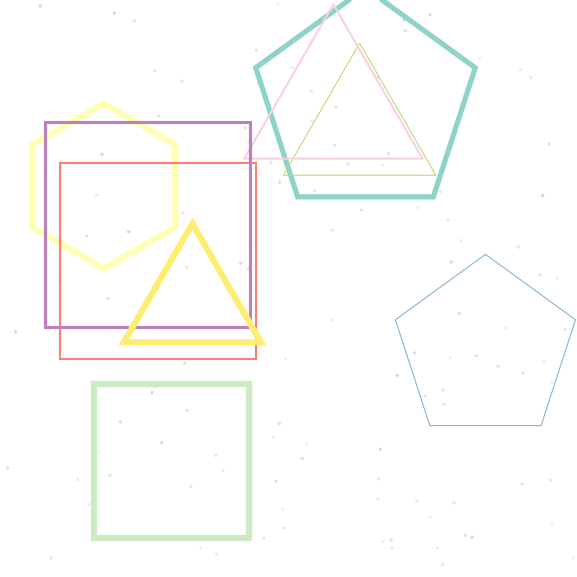[{"shape": "pentagon", "thickness": 2.5, "radius": 1.0, "center": [0.633, 0.82]}, {"shape": "hexagon", "thickness": 3, "radius": 0.71, "center": [0.18, 0.677]}, {"shape": "square", "thickness": 1, "radius": 0.85, "center": [0.273, 0.547]}, {"shape": "pentagon", "thickness": 0.5, "radius": 0.82, "center": [0.841, 0.395]}, {"shape": "triangle", "thickness": 0.5, "radius": 0.76, "center": [0.623, 0.772]}, {"shape": "triangle", "thickness": 1, "radius": 0.89, "center": [0.577, 0.814]}, {"shape": "square", "thickness": 1.5, "radius": 0.89, "center": [0.255, 0.611]}, {"shape": "square", "thickness": 3, "radius": 0.67, "center": [0.297, 0.201]}, {"shape": "triangle", "thickness": 3, "radius": 0.68, "center": [0.333, 0.475]}]